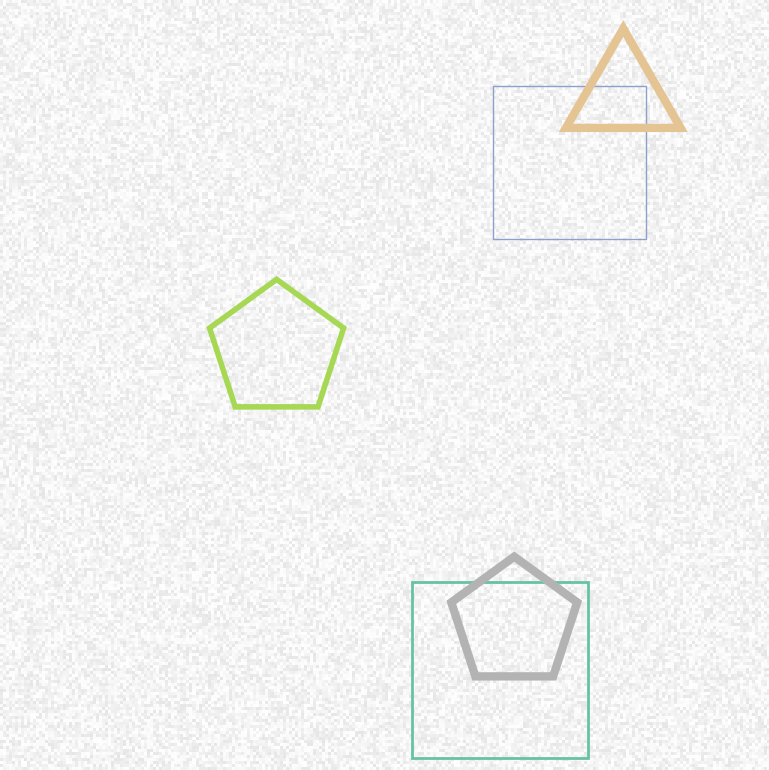[{"shape": "square", "thickness": 1, "radius": 0.57, "center": [0.649, 0.13]}, {"shape": "square", "thickness": 0.5, "radius": 0.5, "center": [0.74, 0.789]}, {"shape": "pentagon", "thickness": 2, "radius": 0.46, "center": [0.359, 0.546]}, {"shape": "triangle", "thickness": 3, "radius": 0.43, "center": [0.809, 0.877]}, {"shape": "pentagon", "thickness": 3, "radius": 0.43, "center": [0.668, 0.191]}]